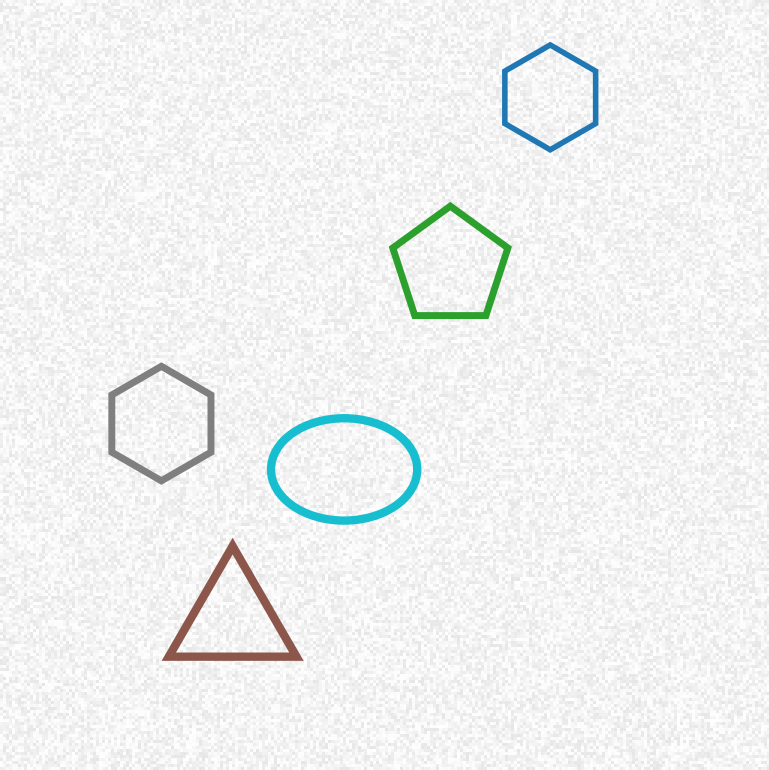[{"shape": "hexagon", "thickness": 2, "radius": 0.34, "center": [0.715, 0.874]}, {"shape": "pentagon", "thickness": 2.5, "radius": 0.39, "center": [0.585, 0.654]}, {"shape": "triangle", "thickness": 3, "radius": 0.48, "center": [0.302, 0.195]}, {"shape": "hexagon", "thickness": 2.5, "radius": 0.37, "center": [0.21, 0.45]}, {"shape": "oval", "thickness": 3, "radius": 0.47, "center": [0.447, 0.39]}]